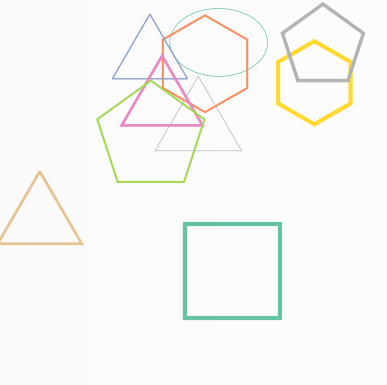[{"shape": "square", "thickness": 3, "radius": 0.61, "center": [0.6, 0.297]}, {"shape": "oval", "thickness": 0.5, "radius": 0.63, "center": [0.564, 0.89]}, {"shape": "hexagon", "thickness": 1.5, "radius": 0.63, "center": [0.529, 0.834]}, {"shape": "triangle", "thickness": 1, "radius": 0.56, "center": [0.387, 0.851]}, {"shape": "triangle", "thickness": 2, "radius": 0.6, "center": [0.418, 0.734]}, {"shape": "pentagon", "thickness": 1.5, "radius": 0.73, "center": [0.389, 0.645]}, {"shape": "hexagon", "thickness": 3, "radius": 0.54, "center": [0.811, 0.785]}, {"shape": "triangle", "thickness": 2, "radius": 0.63, "center": [0.103, 0.43]}, {"shape": "triangle", "thickness": 0.5, "radius": 0.65, "center": [0.512, 0.673]}, {"shape": "pentagon", "thickness": 2.5, "radius": 0.55, "center": [0.833, 0.88]}]